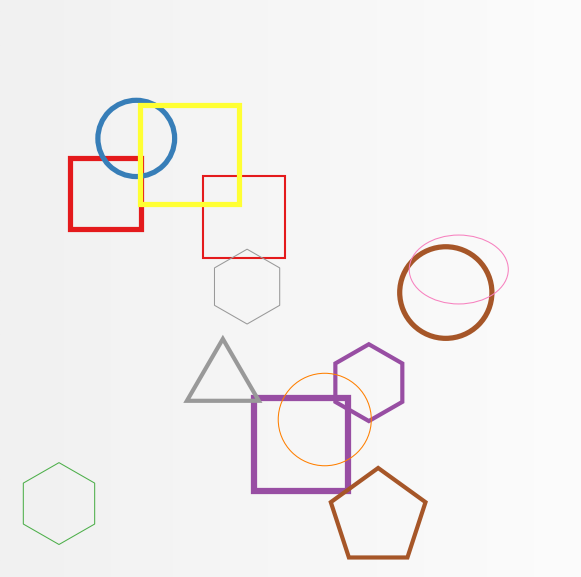[{"shape": "square", "thickness": 2.5, "radius": 0.31, "center": [0.182, 0.664]}, {"shape": "square", "thickness": 1, "radius": 0.35, "center": [0.42, 0.623]}, {"shape": "circle", "thickness": 2.5, "radius": 0.33, "center": [0.234, 0.759]}, {"shape": "hexagon", "thickness": 0.5, "radius": 0.35, "center": [0.101, 0.127]}, {"shape": "square", "thickness": 3, "radius": 0.4, "center": [0.518, 0.229]}, {"shape": "hexagon", "thickness": 2, "radius": 0.33, "center": [0.635, 0.337]}, {"shape": "circle", "thickness": 0.5, "radius": 0.4, "center": [0.559, 0.273]}, {"shape": "square", "thickness": 2.5, "radius": 0.43, "center": [0.325, 0.732]}, {"shape": "circle", "thickness": 2.5, "radius": 0.4, "center": [0.767, 0.493]}, {"shape": "pentagon", "thickness": 2, "radius": 0.43, "center": [0.651, 0.103]}, {"shape": "oval", "thickness": 0.5, "radius": 0.43, "center": [0.789, 0.532]}, {"shape": "hexagon", "thickness": 0.5, "radius": 0.32, "center": [0.425, 0.503]}, {"shape": "triangle", "thickness": 2, "radius": 0.36, "center": [0.383, 0.341]}]